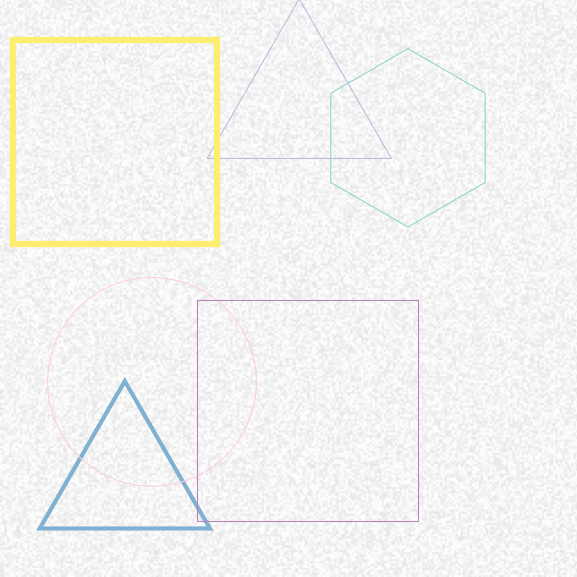[{"shape": "hexagon", "thickness": 0.5, "radius": 0.77, "center": [0.706, 0.76]}, {"shape": "triangle", "thickness": 0.5, "radius": 0.92, "center": [0.518, 0.817]}, {"shape": "triangle", "thickness": 2, "radius": 0.85, "center": [0.216, 0.169]}, {"shape": "circle", "thickness": 0.5, "radius": 0.9, "center": [0.263, 0.338]}, {"shape": "square", "thickness": 0.5, "radius": 0.96, "center": [0.532, 0.288]}, {"shape": "square", "thickness": 3, "radius": 0.88, "center": [0.199, 0.753]}]